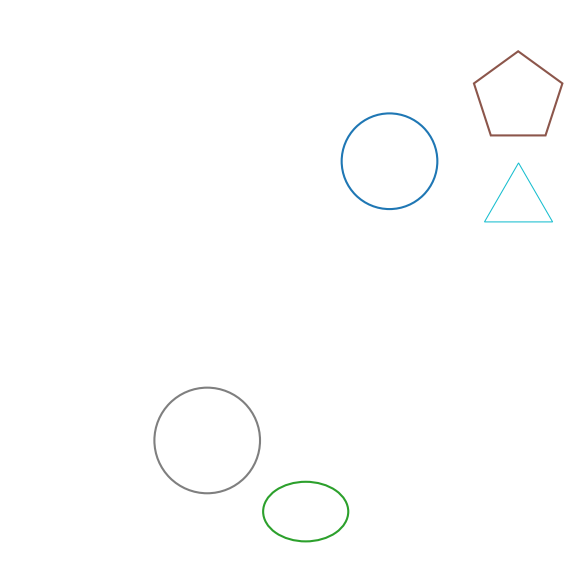[{"shape": "circle", "thickness": 1, "radius": 0.41, "center": [0.674, 0.72]}, {"shape": "oval", "thickness": 1, "radius": 0.37, "center": [0.529, 0.113]}, {"shape": "pentagon", "thickness": 1, "radius": 0.4, "center": [0.897, 0.83]}, {"shape": "circle", "thickness": 1, "radius": 0.46, "center": [0.359, 0.236]}, {"shape": "triangle", "thickness": 0.5, "radius": 0.34, "center": [0.898, 0.649]}]